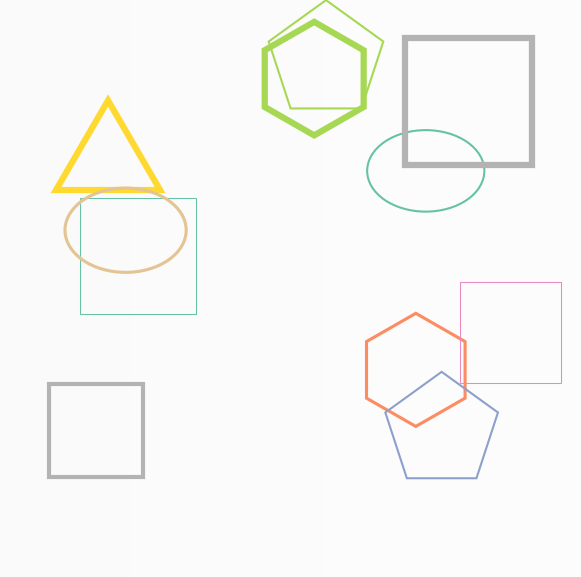[{"shape": "oval", "thickness": 1, "radius": 0.5, "center": [0.732, 0.703]}, {"shape": "square", "thickness": 0.5, "radius": 0.5, "center": [0.237, 0.556]}, {"shape": "hexagon", "thickness": 1.5, "radius": 0.49, "center": [0.715, 0.359]}, {"shape": "pentagon", "thickness": 1, "radius": 0.51, "center": [0.76, 0.253]}, {"shape": "square", "thickness": 0.5, "radius": 0.43, "center": [0.878, 0.423]}, {"shape": "pentagon", "thickness": 1, "radius": 0.52, "center": [0.561, 0.895]}, {"shape": "hexagon", "thickness": 3, "radius": 0.49, "center": [0.541, 0.863]}, {"shape": "triangle", "thickness": 3, "radius": 0.52, "center": [0.186, 0.722]}, {"shape": "oval", "thickness": 1.5, "radius": 0.52, "center": [0.216, 0.601]}, {"shape": "square", "thickness": 3, "radius": 0.55, "center": [0.806, 0.823]}, {"shape": "square", "thickness": 2, "radius": 0.4, "center": [0.165, 0.253]}]